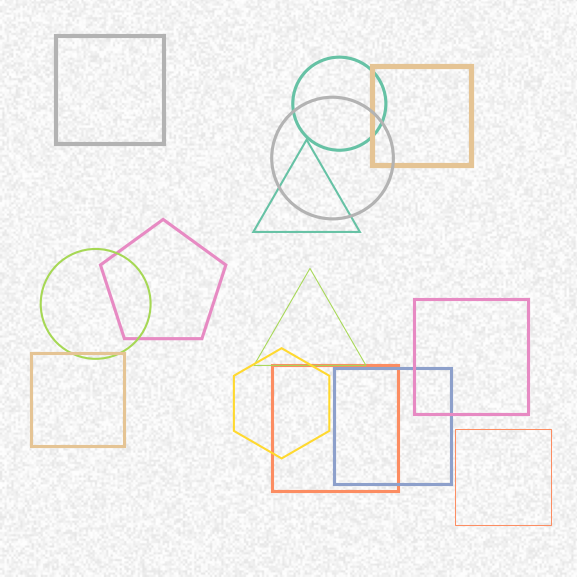[{"shape": "circle", "thickness": 1.5, "radius": 0.4, "center": [0.588, 0.82]}, {"shape": "triangle", "thickness": 1, "radius": 0.53, "center": [0.531, 0.651]}, {"shape": "square", "thickness": 1.5, "radius": 0.55, "center": [0.58, 0.258]}, {"shape": "square", "thickness": 0.5, "radius": 0.41, "center": [0.871, 0.173]}, {"shape": "square", "thickness": 1.5, "radius": 0.5, "center": [0.68, 0.262]}, {"shape": "square", "thickness": 1.5, "radius": 0.5, "center": [0.816, 0.382]}, {"shape": "pentagon", "thickness": 1.5, "radius": 0.57, "center": [0.283, 0.505]}, {"shape": "circle", "thickness": 1, "radius": 0.48, "center": [0.166, 0.473]}, {"shape": "triangle", "thickness": 0.5, "radius": 0.56, "center": [0.537, 0.422]}, {"shape": "hexagon", "thickness": 1, "radius": 0.48, "center": [0.488, 0.301]}, {"shape": "square", "thickness": 2.5, "radius": 0.42, "center": [0.73, 0.799]}, {"shape": "square", "thickness": 1.5, "radius": 0.4, "center": [0.134, 0.308]}, {"shape": "circle", "thickness": 1.5, "radius": 0.53, "center": [0.576, 0.725]}, {"shape": "square", "thickness": 2, "radius": 0.47, "center": [0.191, 0.844]}]